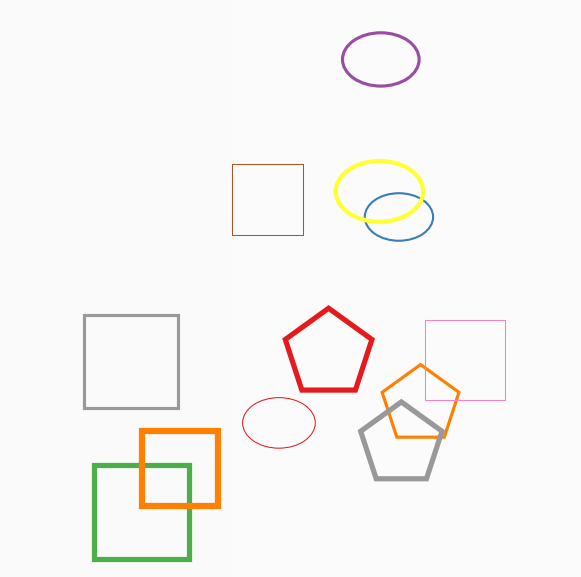[{"shape": "oval", "thickness": 0.5, "radius": 0.31, "center": [0.48, 0.267]}, {"shape": "pentagon", "thickness": 2.5, "radius": 0.39, "center": [0.565, 0.387]}, {"shape": "oval", "thickness": 1, "radius": 0.29, "center": [0.686, 0.623]}, {"shape": "square", "thickness": 2.5, "radius": 0.41, "center": [0.244, 0.113]}, {"shape": "oval", "thickness": 1.5, "radius": 0.33, "center": [0.655, 0.896]}, {"shape": "pentagon", "thickness": 1.5, "radius": 0.35, "center": [0.724, 0.298]}, {"shape": "square", "thickness": 3, "radius": 0.32, "center": [0.31, 0.188]}, {"shape": "oval", "thickness": 2, "radius": 0.38, "center": [0.653, 0.668]}, {"shape": "square", "thickness": 0.5, "radius": 0.31, "center": [0.46, 0.653]}, {"shape": "square", "thickness": 0.5, "radius": 0.34, "center": [0.8, 0.376]}, {"shape": "pentagon", "thickness": 2.5, "radius": 0.37, "center": [0.69, 0.23]}, {"shape": "square", "thickness": 1.5, "radius": 0.4, "center": [0.225, 0.373]}]